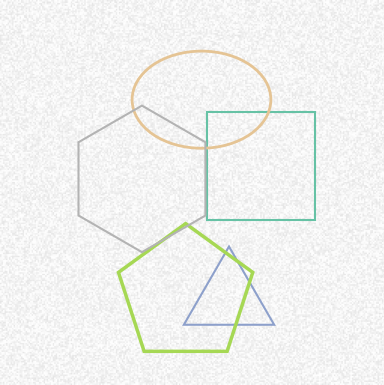[{"shape": "square", "thickness": 1.5, "radius": 0.7, "center": [0.677, 0.568]}, {"shape": "triangle", "thickness": 1.5, "radius": 0.68, "center": [0.595, 0.224]}, {"shape": "pentagon", "thickness": 2.5, "radius": 0.92, "center": [0.482, 0.236]}, {"shape": "oval", "thickness": 2, "radius": 0.9, "center": [0.523, 0.741]}, {"shape": "hexagon", "thickness": 1.5, "radius": 0.95, "center": [0.369, 0.535]}]